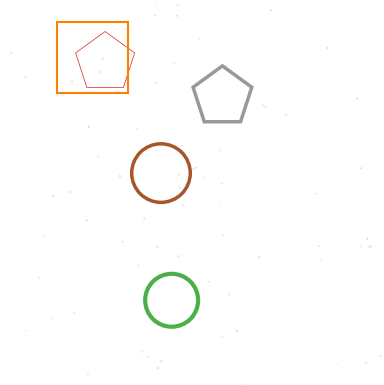[{"shape": "pentagon", "thickness": 0.5, "radius": 0.4, "center": [0.273, 0.838]}, {"shape": "circle", "thickness": 3, "radius": 0.34, "center": [0.446, 0.22]}, {"shape": "square", "thickness": 1.5, "radius": 0.46, "center": [0.241, 0.851]}, {"shape": "circle", "thickness": 2.5, "radius": 0.38, "center": [0.418, 0.55]}, {"shape": "pentagon", "thickness": 2.5, "radius": 0.4, "center": [0.578, 0.749]}]